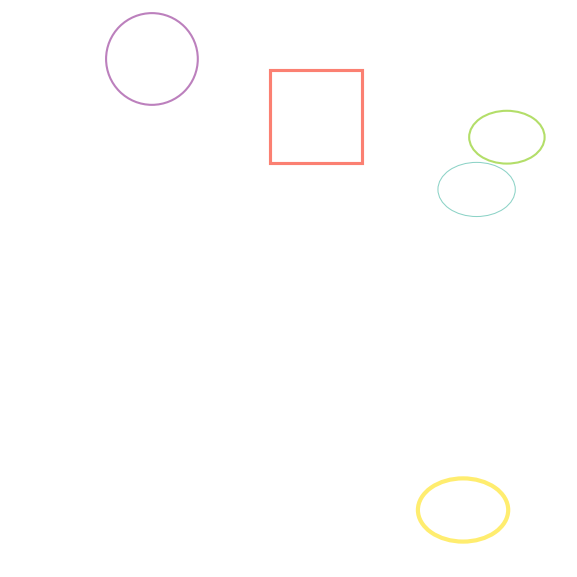[{"shape": "oval", "thickness": 0.5, "radius": 0.33, "center": [0.825, 0.671]}, {"shape": "square", "thickness": 1.5, "radius": 0.4, "center": [0.547, 0.797]}, {"shape": "oval", "thickness": 1, "radius": 0.33, "center": [0.878, 0.762]}, {"shape": "circle", "thickness": 1, "radius": 0.4, "center": [0.263, 0.897]}, {"shape": "oval", "thickness": 2, "radius": 0.39, "center": [0.802, 0.116]}]